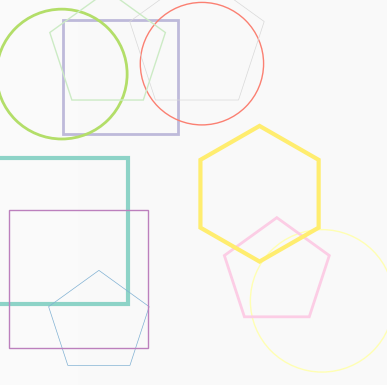[{"shape": "square", "thickness": 3, "radius": 0.95, "center": [0.142, 0.4]}, {"shape": "circle", "thickness": 1, "radius": 0.92, "center": [0.831, 0.219]}, {"shape": "square", "thickness": 2, "radius": 0.74, "center": [0.31, 0.799]}, {"shape": "circle", "thickness": 1, "radius": 0.8, "center": [0.521, 0.835]}, {"shape": "pentagon", "thickness": 0.5, "radius": 0.68, "center": [0.255, 0.161]}, {"shape": "circle", "thickness": 2, "radius": 0.84, "center": [0.159, 0.808]}, {"shape": "pentagon", "thickness": 2, "radius": 0.71, "center": [0.714, 0.292]}, {"shape": "pentagon", "thickness": 0.5, "radius": 0.91, "center": [0.508, 0.888]}, {"shape": "square", "thickness": 1, "radius": 0.9, "center": [0.202, 0.276]}, {"shape": "pentagon", "thickness": 1, "radius": 0.78, "center": [0.278, 0.867]}, {"shape": "hexagon", "thickness": 3, "radius": 0.88, "center": [0.67, 0.497]}]